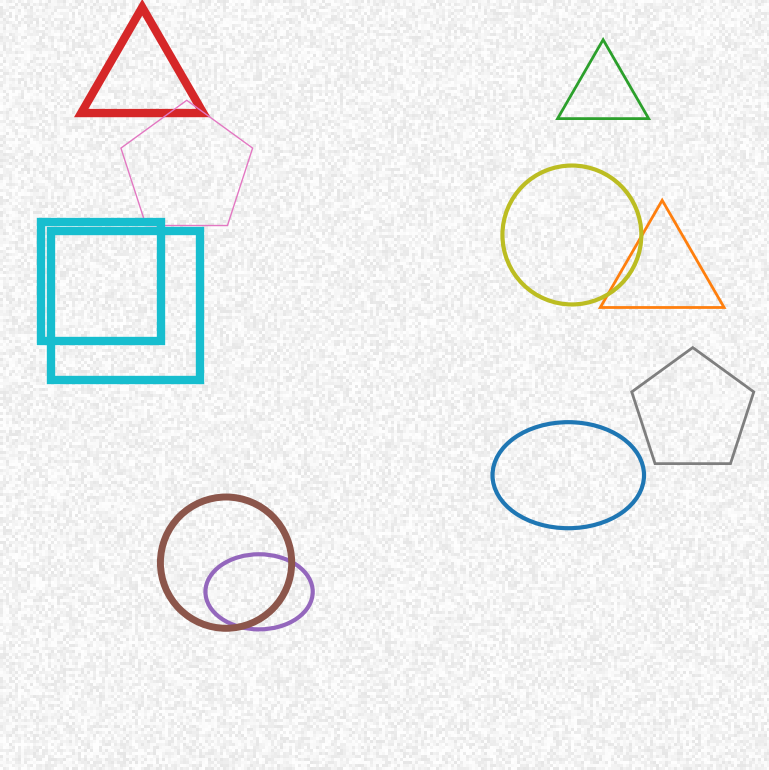[{"shape": "oval", "thickness": 1.5, "radius": 0.49, "center": [0.738, 0.383]}, {"shape": "triangle", "thickness": 1, "radius": 0.46, "center": [0.86, 0.647]}, {"shape": "triangle", "thickness": 1, "radius": 0.34, "center": [0.783, 0.88]}, {"shape": "triangle", "thickness": 3, "radius": 0.46, "center": [0.185, 0.899]}, {"shape": "oval", "thickness": 1.5, "radius": 0.35, "center": [0.336, 0.231]}, {"shape": "circle", "thickness": 2.5, "radius": 0.43, "center": [0.294, 0.269]}, {"shape": "pentagon", "thickness": 0.5, "radius": 0.45, "center": [0.243, 0.78]}, {"shape": "pentagon", "thickness": 1, "radius": 0.42, "center": [0.9, 0.465]}, {"shape": "circle", "thickness": 1.5, "radius": 0.45, "center": [0.743, 0.695]}, {"shape": "square", "thickness": 3, "radius": 0.48, "center": [0.163, 0.603]}, {"shape": "square", "thickness": 3, "radius": 0.39, "center": [0.131, 0.634]}]